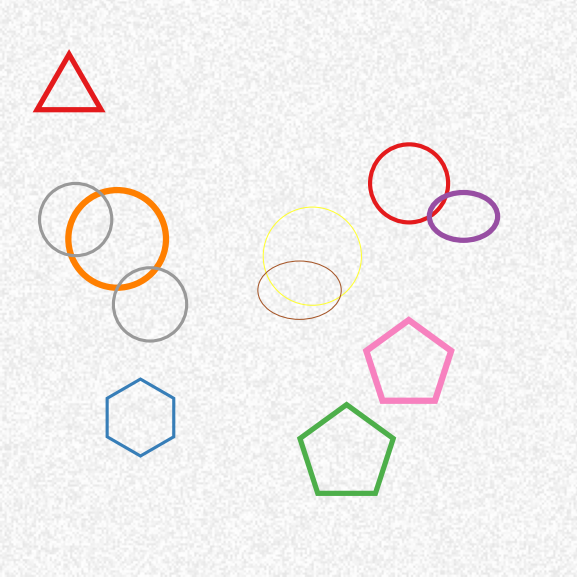[{"shape": "circle", "thickness": 2, "radius": 0.34, "center": [0.708, 0.682]}, {"shape": "triangle", "thickness": 2.5, "radius": 0.32, "center": [0.12, 0.841]}, {"shape": "hexagon", "thickness": 1.5, "radius": 0.33, "center": [0.243, 0.276]}, {"shape": "pentagon", "thickness": 2.5, "radius": 0.42, "center": [0.6, 0.214]}, {"shape": "oval", "thickness": 2.5, "radius": 0.3, "center": [0.803, 0.624]}, {"shape": "circle", "thickness": 3, "radius": 0.42, "center": [0.203, 0.585]}, {"shape": "circle", "thickness": 0.5, "radius": 0.43, "center": [0.541, 0.556]}, {"shape": "oval", "thickness": 0.5, "radius": 0.36, "center": [0.519, 0.497]}, {"shape": "pentagon", "thickness": 3, "radius": 0.39, "center": [0.708, 0.368]}, {"shape": "circle", "thickness": 1.5, "radius": 0.32, "center": [0.26, 0.472]}, {"shape": "circle", "thickness": 1.5, "radius": 0.31, "center": [0.131, 0.619]}]